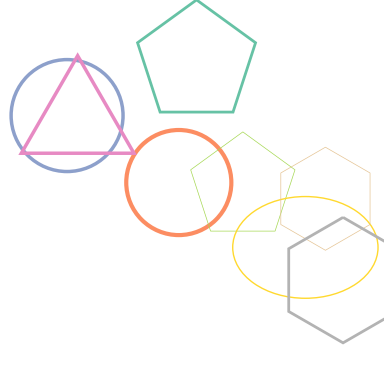[{"shape": "pentagon", "thickness": 2, "radius": 0.81, "center": [0.511, 0.839]}, {"shape": "circle", "thickness": 3, "radius": 0.68, "center": [0.464, 0.526]}, {"shape": "circle", "thickness": 2.5, "radius": 0.73, "center": [0.174, 0.7]}, {"shape": "triangle", "thickness": 2.5, "radius": 0.84, "center": [0.202, 0.686]}, {"shape": "pentagon", "thickness": 0.5, "radius": 0.71, "center": [0.631, 0.515]}, {"shape": "oval", "thickness": 1, "radius": 0.94, "center": [0.793, 0.357]}, {"shape": "hexagon", "thickness": 0.5, "radius": 0.67, "center": [0.845, 0.484]}, {"shape": "hexagon", "thickness": 2, "radius": 0.81, "center": [0.891, 0.272]}]